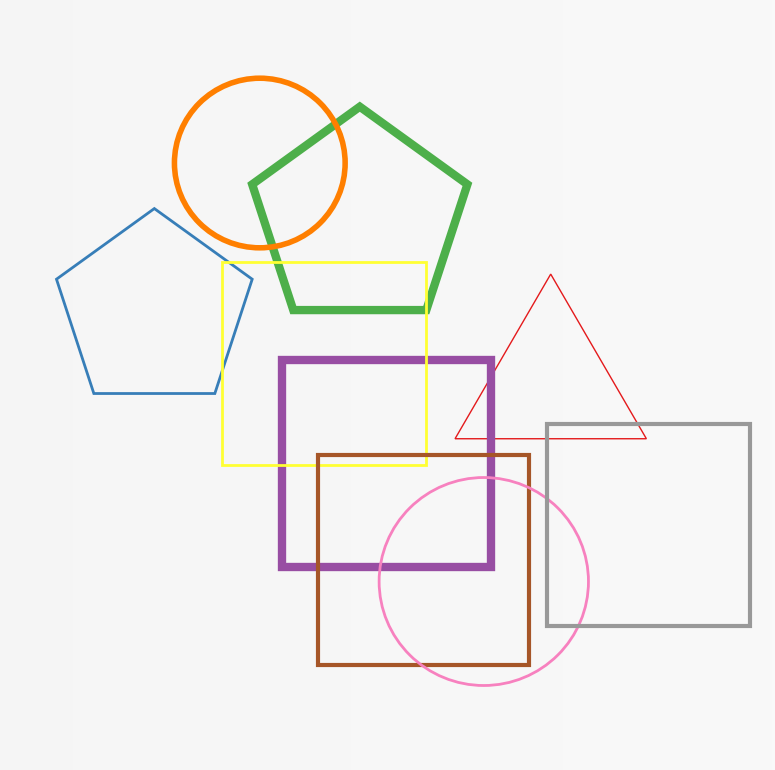[{"shape": "triangle", "thickness": 0.5, "radius": 0.71, "center": [0.711, 0.501]}, {"shape": "pentagon", "thickness": 1, "radius": 0.66, "center": [0.199, 0.596]}, {"shape": "pentagon", "thickness": 3, "radius": 0.73, "center": [0.464, 0.715]}, {"shape": "square", "thickness": 3, "radius": 0.67, "center": [0.499, 0.398]}, {"shape": "circle", "thickness": 2, "radius": 0.55, "center": [0.335, 0.788]}, {"shape": "square", "thickness": 1, "radius": 0.66, "center": [0.418, 0.528]}, {"shape": "square", "thickness": 1.5, "radius": 0.68, "center": [0.546, 0.272]}, {"shape": "circle", "thickness": 1, "radius": 0.68, "center": [0.624, 0.245]}, {"shape": "square", "thickness": 1.5, "radius": 0.65, "center": [0.836, 0.318]}]